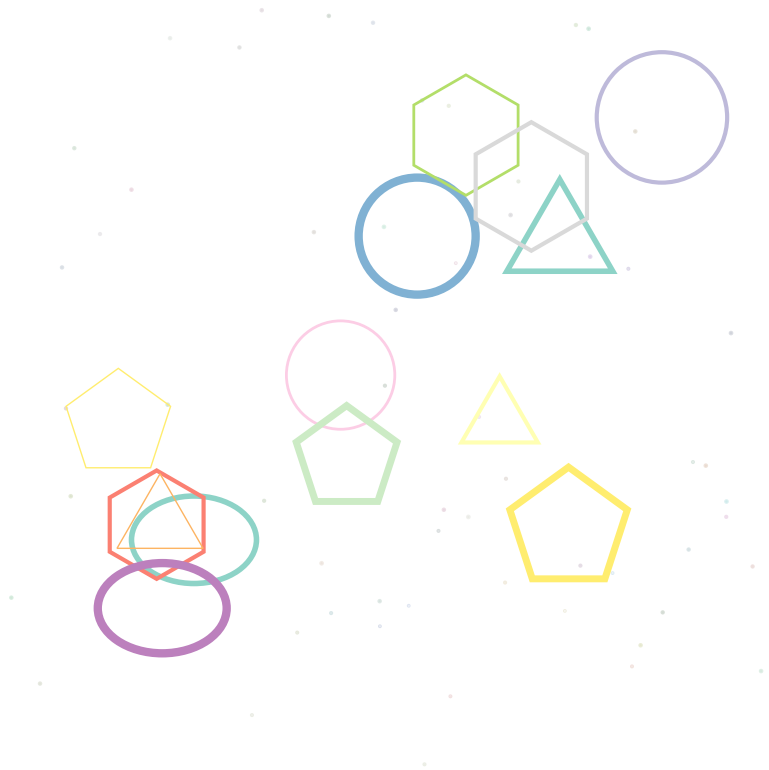[{"shape": "triangle", "thickness": 2, "radius": 0.4, "center": [0.727, 0.687]}, {"shape": "oval", "thickness": 2, "radius": 0.41, "center": [0.252, 0.299]}, {"shape": "triangle", "thickness": 1.5, "radius": 0.29, "center": [0.649, 0.454]}, {"shape": "circle", "thickness": 1.5, "radius": 0.42, "center": [0.86, 0.848]}, {"shape": "hexagon", "thickness": 1.5, "radius": 0.35, "center": [0.203, 0.319]}, {"shape": "circle", "thickness": 3, "radius": 0.38, "center": [0.542, 0.693]}, {"shape": "triangle", "thickness": 0.5, "radius": 0.32, "center": [0.208, 0.32]}, {"shape": "hexagon", "thickness": 1, "radius": 0.39, "center": [0.605, 0.825]}, {"shape": "circle", "thickness": 1, "radius": 0.35, "center": [0.442, 0.513]}, {"shape": "hexagon", "thickness": 1.5, "radius": 0.42, "center": [0.69, 0.758]}, {"shape": "oval", "thickness": 3, "radius": 0.42, "center": [0.211, 0.21]}, {"shape": "pentagon", "thickness": 2.5, "radius": 0.34, "center": [0.45, 0.404]}, {"shape": "pentagon", "thickness": 0.5, "radius": 0.36, "center": [0.154, 0.45]}, {"shape": "pentagon", "thickness": 2.5, "radius": 0.4, "center": [0.738, 0.313]}]